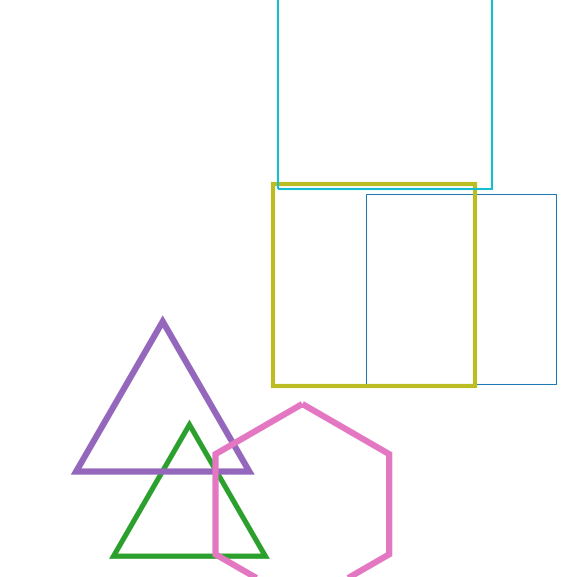[{"shape": "square", "thickness": 0.5, "radius": 0.82, "center": [0.798, 0.499]}, {"shape": "triangle", "thickness": 2.5, "radius": 0.76, "center": [0.328, 0.112]}, {"shape": "triangle", "thickness": 3, "radius": 0.87, "center": [0.282, 0.269]}, {"shape": "hexagon", "thickness": 3, "radius": 0.87, "center": [0.524, 0.126]}, {"shape": "square", "thickness": 2, "radius": 0.87, "center": [0.648, 0.506]}, {"shape": "square", "thickness": 1, "radius": 0.92, "center": [0.667, 0.857]}]